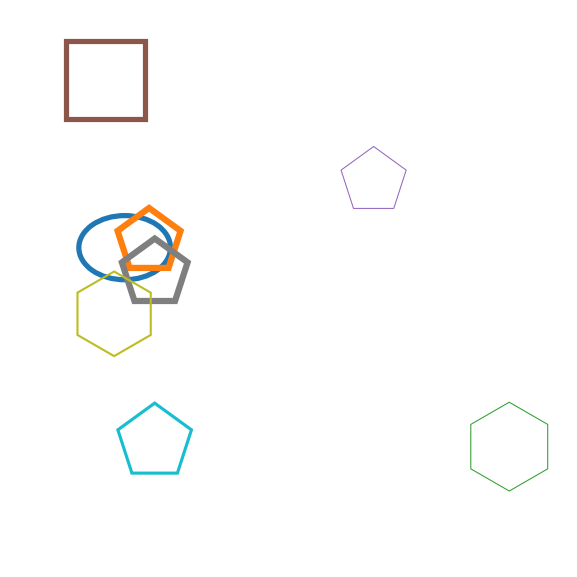[{"shape": "oval", "thickness": 2.5, "radius": 0.4, "center": [0.216, 0.57]}, {"shape": "pentagon", "thickness": 3, "radius": 0.29, "center": [0.258, 0.582]}, {"shape": "hexagon", "thickness": 0.5, "radius": 0.38, "center": [0.882, 0.226]}, {"shape": "pentagon", "thickness": 0.5, "radius": 0.3, "center": [0.647, 0.686]}, {"shape": "square", "thickness": 2.5, "radius": 0.34, "center": [0.182, 0.861]}, {"shape": "pentagon", "thickness": 3, "radius": 0.3, "center": [0.268, 0.526]}, {"shape": "hexagon", "thickness": 1, "radius": 0.37, "center": [0.198, 0.456]}, {"shape": "pentagon", "thickness": 1.5, "radius": 0.33, "center": [0.268, 0.234]}]